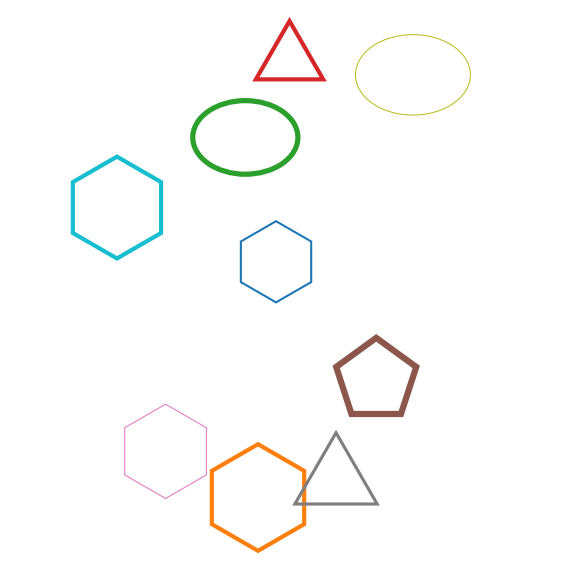[{"shape": "hexagon", "thickness": 1, "radius": 0.35, "center": [0.478, 0.546]}, {"shape": "hexagon", "thickness": 2, "radius": 0.46, "center": [0.447, 0.138]}, {"shape": "oval", "thickness": 2.5, "radius": 0.46, "center": [0.425, 0.761]}, {"shape": "triangle", "thickness": 2, "radius": 0.34, "center": [0.501, 0.895]}, {"shape": "pentagon", "thickness": 3, "radius": 0.36, "center": [0.651, 0.341]}, {"shape": "hexagon", "thickness": 0.5, "radius": 0.41, "center": [0.287, 0.218]}, {"shape": "triangle", "thickness": 1.5, "radius": 0.41, "center": [0.582, 0.168]}, {"shape": "oval", "thickness": 0.5, "radius": 0.5, "center": [0.715, 0.87]}, {"shape": "hexagon", "thickness": 2, "radius": 0.44, "center": [0.203, 0.64]}]